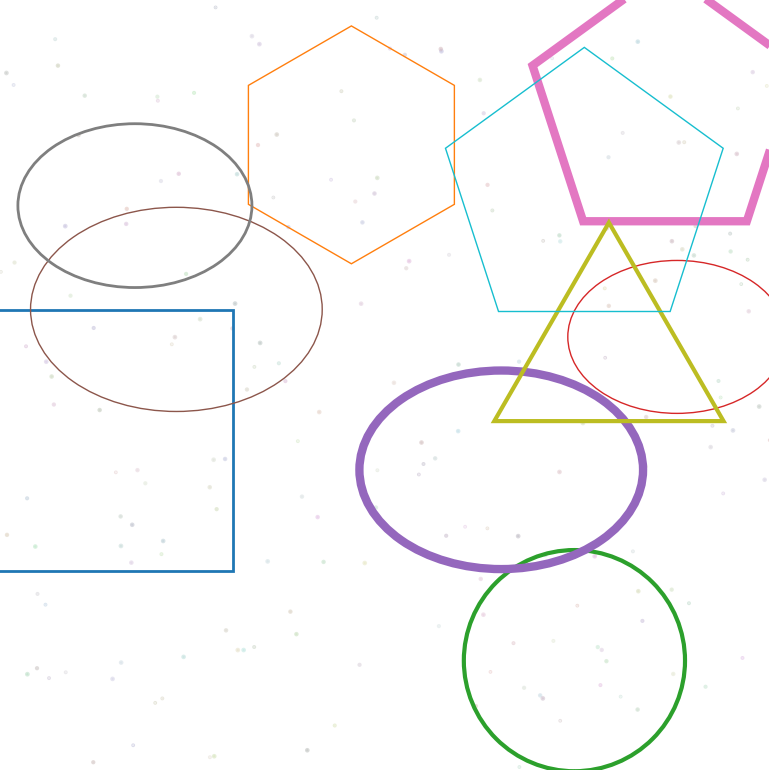[{"shape": "square", "thickness": 1, "radius": 0.85, "center": [0.133, 0.428]}, {"shape": "hexagon", "thickness": 0.5, "radius": 0.77, "center": [0.456, 0.812]}, {"shape": "circle", "thickness": 1.5, "radius": 0.72, "center": [0.746, 0.142]}, {"shape": "oval", "thickness": 0.5, "radius": 0.71, "center": [0.879, 0.562]}, {"shape": "oval", "thickness": 3, "radius": 0.92, "center": [0.651, 0.39]}, {"shape": "oval", "thickness": 0.5, "radius": 0.95, "center": [0.229, 0.598]}, {"shape": "pentagon", "thickness": 3, "radius": 0.9, "center": [0.864, 0.859]}, {"shape": "oval", "thickness": 1, "radius": 0.76, "center": [0.175, 0.733]}, {"shape": "triangle", "thickness": 1.5, "radius": 0.86, "center": [0.791, 0.539]}, {"shape": "pentagon", "thickness": 0.5, "radius": 0.95, "center": [0.759, 0.749]}]